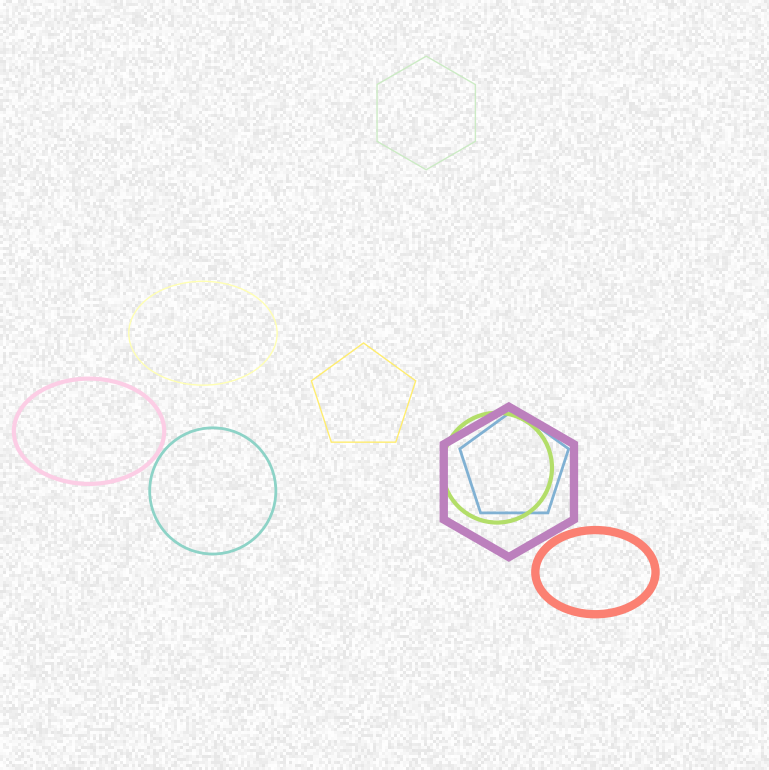[{"shape": "circle", "thickness": 1, "radius": 0.41, "center": [0.276, 0.362]}, {"shape": "oval", "thickness": 0.5, "radius": 0.48, "center": [0.264, 0.567]}, {"shape": "oval", "thickness": 3, "radius": 0.39, "center": [0.773, 0.257]}, {"shape": "pentagon", "thickness": 1, "radius": 0.37, "center": [0.668, 0.394]}, {"shape": "circle", "thickness": 1.5, "radius": 0.36, "center": [0.646, 0.393]}, {"shape": "oval", "thickness": 1.5, "radius": 0.49, "center": [0.116, 0.44]}, {"shape": "hexagon", "thickness": 3, "radius": 0.49, "center": [0.661, 0.374]}, {"shape": "hexagon", "thickness": 0.5, "radius": 0.37, "center": [0.554, 0.853]}, {"shape": "pentagon", "thickness": 0.5, "radius": 0.36, "center": [0.472, 0.483]}]